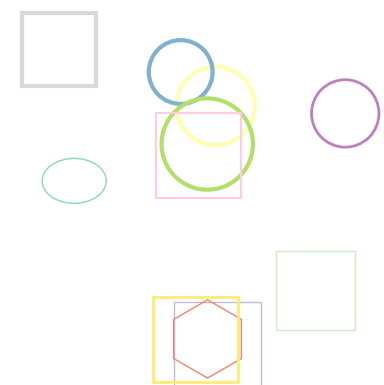[{"shape": "oval", "thickness": 1, "radius": 0.42, "center": [0.193, 0.53]}, {"shape": "circle", "thickness": 3, "radius": 0.51, "center": [0.56, 0.725]}, {"shape": "square", "thickness": 1, "radius": 0.56, "center": [0.564, 0.102]}, {"shape": "hexagon", "thickness": 1, "radius": 0.51, "center": [0.539, 0.12]}, {"shape": "circle", "thickness": 3, "radius": 0.41, "center": [0.469, 0.813]}, {"shape": "circle", "thickness": 3, "radius": 0.59, "center": [0.538, 0.626]}, {"shape": "square", "thickness": 1.5, "radius": 0.55, "center": [0.515, 0.596]}, {"shape": "square", "thickness": 3, "radius": 0.48, "center": [0.153, 0.872]}, {"shape": "circle", "thickness": 2, "radius": 0.44, "center": [0.897, 0.705]}, {"shape": "square", "thickness": 1, "radius": 0.51, "center": [0.819, 0.245]}, {"shape": "square", "thickness": 2, "radius": 0.55, "center": [0.507, 0.118]}]